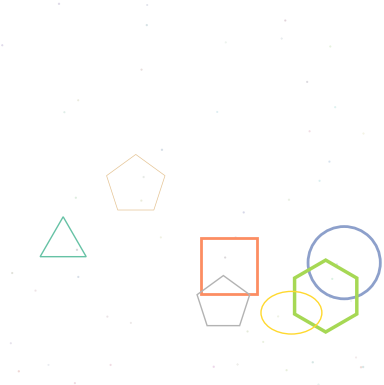[{"shape": "triangle", "thickness": 1, "radius": 0.35, "center": [0.164, 0.368]}, {"shape": "square", "thickness": 2, "radius": 0.36, "center": [0.595, 0.31]}, {"shape": "circle", "thickness": 2, "radius": 0.47, "center": [0.894, 0.318]}, {"shape": "hexagon", "thickness": 2.5, "radius": 0.47, "center": [0.846, 0.231]}, {"shape": "oval", "thickness": 1, "radius": 0.4, "center": [0.757, 0.188]}, {"shape": "pentagon", "thickness": 0.5, "radius": 0.4, "center": [0.353, 0.519]}, {"shape": "pentagon", "thickness": 1, "radius": 0.36, "center": [0.58, 0.212]}]